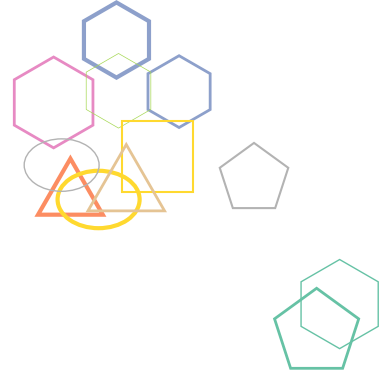[{"shape": "hexagon", "thickness": 1, "radius": 0.58, "center": [0.882, 0.21]}, {"shape": "pentagon", "thickness": 2, "radius": 0.57, "center": [0.822, 0.136]}, {"shape": "triangle", "thickness": 3, "radius": 0.49, "center": [0.183, 0.491]}, {"shape": "hexagon", "thickness": 2, "radius": 0.47, "center": [0.465, 0.762]}, {"shape": "hexagon", "thickness": 3, "radius": 0.49, "center": [0.303, 0.896]}, {"shape": "hexagon", "thickness": 2, "radius": 0.59, "center": [0.139, 0.734]}, {"shape": "hexagon", "thickness": 0.5, "radius": 0.48, "center": [0.308, 0.764]}, {"shape": "oval", "thickness": 3, "radius": 0.53, "center": [0.256, 0.482]}, {"shape": "square", "thickness": 1.5, "radius": 0.46, "center": [0.408, 0.593]}, {"shape": "triangle", "thickness": 2, "radius": 0.57, "center": [0.328, 0.51]}, {"shape": "pentagon", "thickness": 1.5, "radius": 0.47, "center": [0.66, 0.535]}, {"shape": "oval", "thickness": 1, "radius": 0.49, "center": [0.16, 0.571]}]